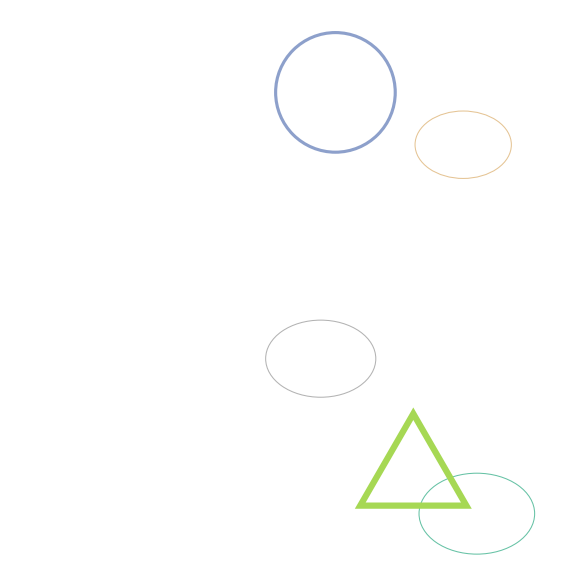[{"shape": "oval", "thickness": 0.5, "radius": 0.5, "center": [0.826, 0.11]}, {"shape": "circle", "thickness": 1.5, "radius": 0.52, "center": [0.581, 0.839]}, {"shape": "triangle", "thickness": 3, "radius": 0.53, "center": [0.716, 0.177]}, {"shape": "oval", "thickness": 0.5, "radius": 0.42, "center": [0.802, 0.749]}, {"shape": "oval", "thickness": 0.5, "radius": 0.48, "center": [0.555, 0.378]}]